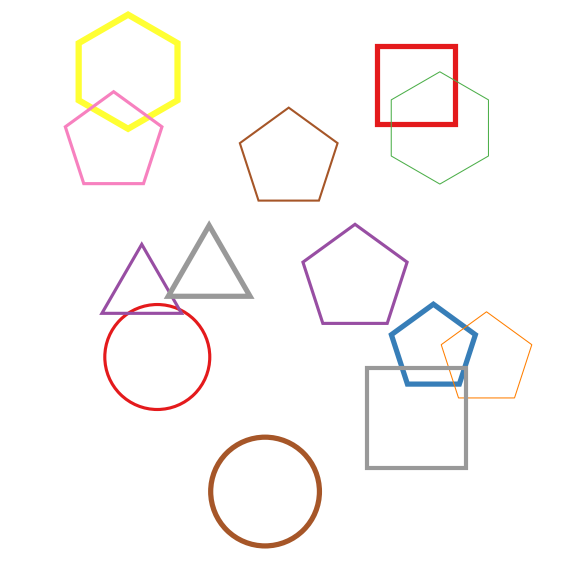[{"shape": "square", "thickness": 2.5, "radius": 0.34, "center": [0.72, 0.852]}, {"shape": "circle", "thickness": 1.5, "radius": 0.45, "center": [0.272, 0.381]}, {"shape": "pentagon", "thickness": 2.5, "radius": 0.38, "center": [0.75, 0.396]}, {"shape": "hexagon", "thickness": 0.5, "radius": 0.49, "center": [0.762, 0.778]}, {"shape": "pentagon", "thickness": 1.5, "radius": 0.47, "center": [0.615, 0.516]}, {"shape": "triangle", "thickness": 1.5, "radius": 0.4, "center": [0.245, 0.496]}, {"shape": "pentagon", "thickness": 0.5, "radius": 0.41, "center": [0.842, 0.377]}, {"shape": "hexagon", "thickness": 3, "radius": 0.49, "center": [0.222, 0.875]}, {"shape": "circle", "thickness": 2.5, "radius": 0.47, "center": [0.459, 0.148]}, {"shape": "pentagon", "thickness": 1, "radius": 0.44, "center": [0.5, 0.724]}, {"shape": "pentagon", "thickness": 1.5, "radius": 0.44, "center": [0.197, 0.752]}, {"shape": "square", "thickness": 2, "radius": 0.43, "center": [0.721, 0.275]}, {"shape": "triangle", "thickness": 2.5, "radius": 0.41, "center": [0.362, 0.527]}]